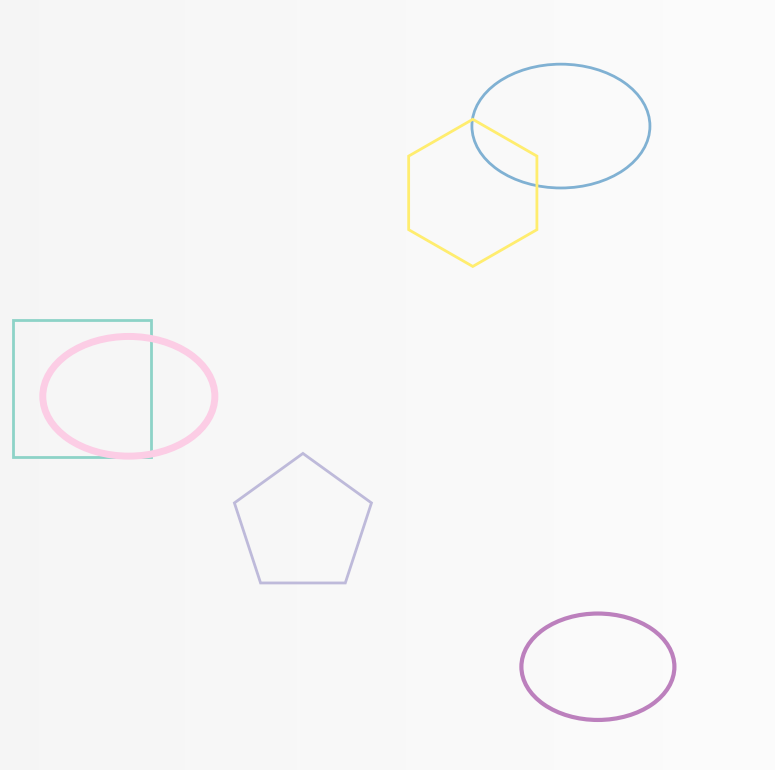[{"shape": "square", "thickness": 1, "radius": 0.45, "center": [0.106, 0.495]}, {"shape": "pentagon", "thickness": 1, "radius": 0.46, "center": [0.391, 0.318]}, {"shape": "oval", "thickness": 1, "radius": 0.57, "center": [0.724, 0.836]}, {"shape": "oval", "thickness": 2.5, "radius": 0.56, "center": [0.166, 0.485]}, {"shape": "oval", "thickness": 1.5, "radius": 0.49, "center": [0.771, 0.134]}, {"shape": "hexagon", "thickness": 1, "radius": 0.48, "center": [0.61, 0.75]}]